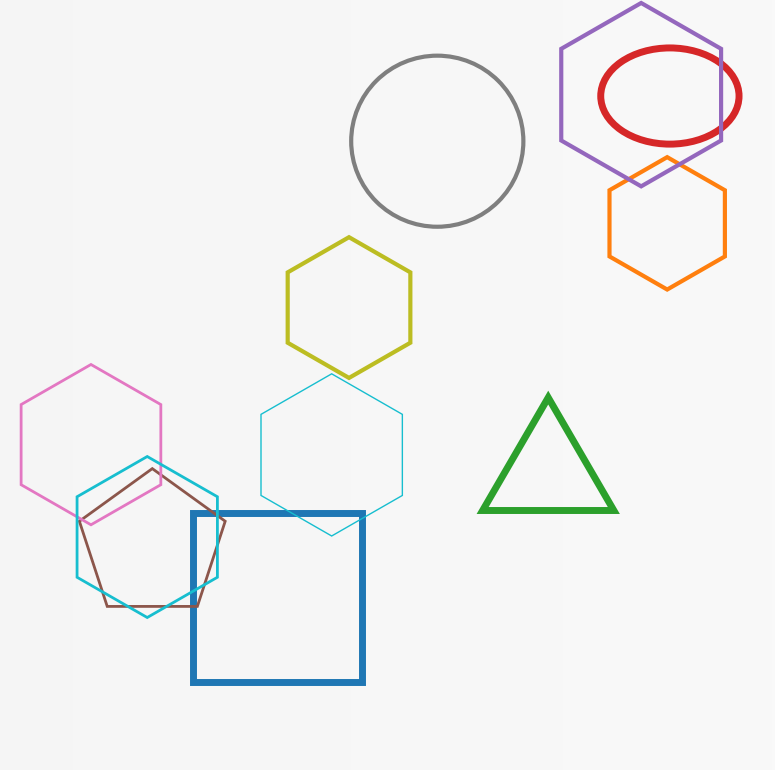[{"shape": "square", "thickness": 2.5, "radius": 0.55, "center": [0.358, 0.224]}, {"shape": "hexagon", "thickness": 1.5, "radius": 0.43, "center": [0.861, 0.71]}, {"shape": "triangle", "thickness": 2.5, "radius": 0.49, "center": [0.707, 0.386]}, {"shape": "oval", "thickness": 2.5, "radius": 0.45, "center": [0.864, 0.875]}, {"shape": "hexagon", "thickness": 1.5, "radius": 0.6, "center": [0.827, 0.877]}, {"shape": "pentagon", "thickness": 1, "radius": 0.49, "center": [0.197, 0.292]}, {"shape": "hexagon", "thickness": 1, "radius": 0.52, "center": [0.117, 0.423]}, {"shape": "circle", "thickness": 1.5, "radius": 0.56, "center": [0.564, 0.817]}, {"shape": "hexagon", "thickness": 1.5, "radius": 0.46, "center": [0.45, 0.601]}, {"shape": "hexagon", "thickness": 1, "radius": 0.52, "center": [0.19, 0.303]}, {"shape": "hexagon", "thickness": 0.5, "radius": 0.53, "center": [0.428, 0.409]}]